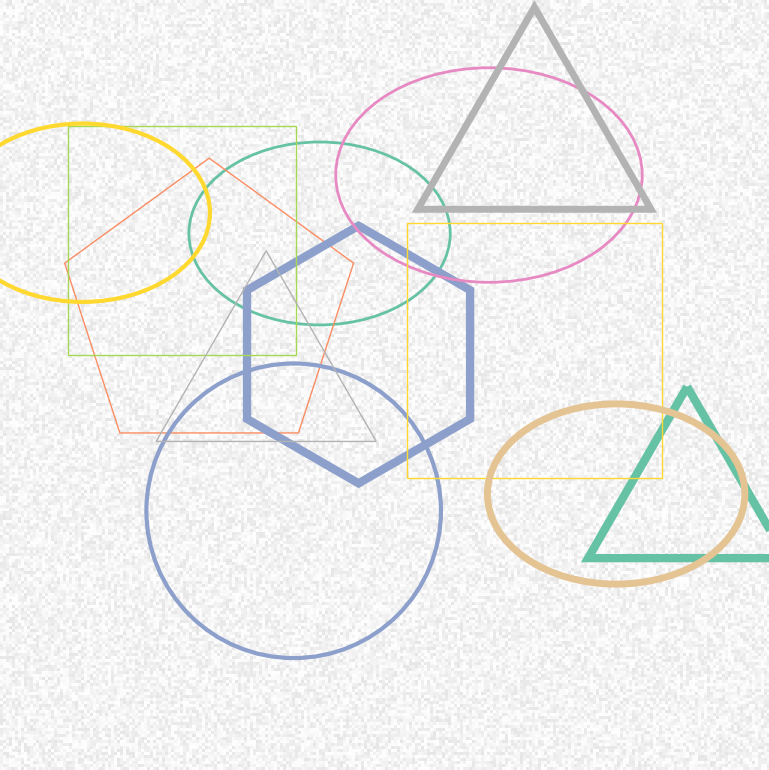[{"shape": "oval", "thickness": 1, "radius": 0.85, "center": [0.415, 0.697]}, {"shape": "triangle", "thickness": 3, "radius": 0.74, "center": [0.892, 0.349]}, {"shape": "pentagon", "thickness": 0.5, "radius": 0.99, "center": [0.272, 0.597]}, {"shape": "circle", "thickness": 1.5, "radius": 0.96, "center": [0.381, 0.337]}, {"shape": "hexagon", "thickness": 3, "radius": 0.84, "center": [0.466, 0.54]}, {"shape": "oval", "thickness": 1, "radius": 1.0, "center": [0.635, 0.773]}, {"shape": "square", "thickness": 0.5, "radius": 0.74, "center": [0.236, 0.688]}, {"shape": "oval", "thickness": 1.5, "radius": 0.83, "center": [0.107, 0.724]}, {"shape": "square", "thickness": 0.5, "radius": 0.83, "center": [0.695, 0.545]}, {"shape": "oval", "thickness": 2.5, "radius": 0.84, "center": [0.8, 0.358]}, {"shape": "triangle", "thickness": 2.5, "radius": 0.87, "center": [0.694, 0.816]}, {"shape": "triangle", "thickness": 0.5, "radius": 0.83, "center": [0.346, 0.509]}]